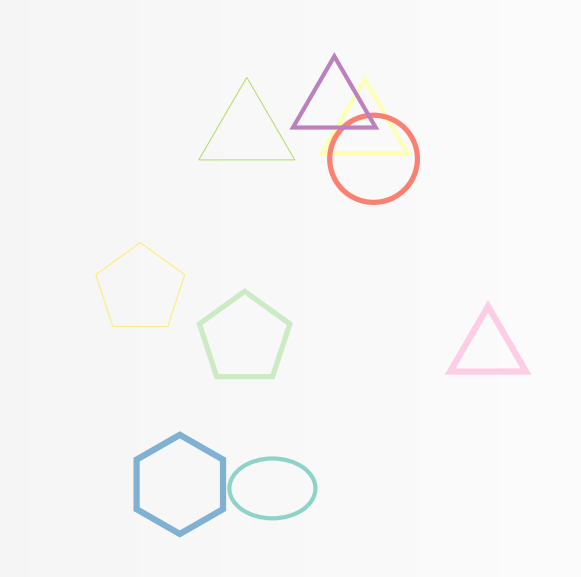[{"shape": "oval", "thickness": 2, "radius": 0.37, "center": [0.469, 0.153]}, {"shape": "triangle", "thickness": 2, "radius": 0.42, "center": [0.628, 0.776]}, {"shape": "circle", "thickness": 2.5, "radius": 0.38, "center": [0.643, 0.724]}, {"shape": "hexagon", "thickness": 3, "radius": 0.43, "center": [0.309, 0.16]}, {"shape": "triangle", "thickness": 0.5, "radius": 0.48, "center": [0.425, 0.77]}, {"shape": "triangle", "thickness": 3, "radius": 0.38, "center": [0.84, 0.393]}, {"shape": "triangle", "thickness": 2, "radius": 0.41, "center": [0.575, 0.819]}, {"shape": "pentagon", "thickness": 2.5, "radius": 0.41, "center": [0.421, 0.413]}, {"shape": "pentagon", "thickness": 0.5, "radius": 0.4, "center": [0.241, 0.499]}]